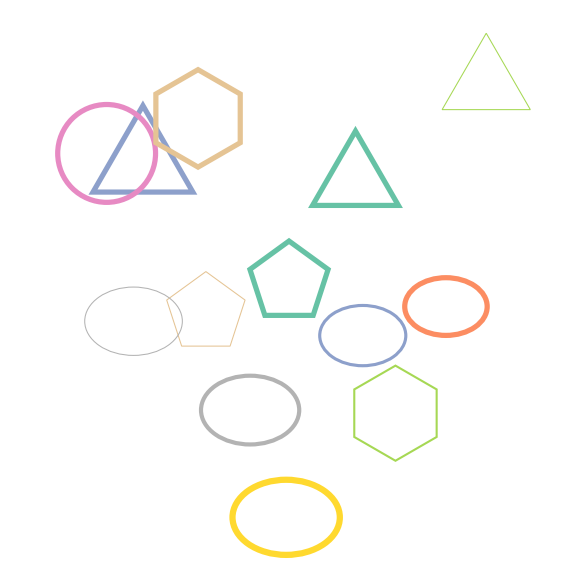[{"shape": "pentagon", "thickness": 2.5, "radius": 0.36, "center": [0.5, 0.511]}, {"shape": "triangle", "thickness": 2.5, "radius": 0.43, "center": [0.616, 0.686]}, {"shape": "oval", "thickness": 2.5, "radius": 0.36, "center": [0.772, 0.468]}, {"shape": "triangle", "thickness": 2.5, "radius": 0.5, "center": [0.247, 0.716]}, {"shape": "oval", "thickness": 1.5, "radius": 0.37, "center": [0.628, 0.418]}, {"shape": "circle", "thickness": 2.5, "radius": 0.42, "center": [0.185, 0.733]}, {"shape": "hexagon", "thickness": 1, "radius": 0.41, "center": [0.685, 0.284]}, {"shape": "triangle", "thickness": 0.5, "radius": 0.44, "center": [0.842, 0.853]}, {"shape": "oval", "thickness": 3, "radius": 0.46, "center": [0.496, 0.103]}, {"shape": "hexagon", "thickness": 2.5, "radius": 0.42, "center": [0.343, 0.794]}, {"shape": "pentagon", "thickness": 0.5, "radius": 0.36, "center": [0.357, 0.458]}, {"shape": "oval", "thickness": 0.5, "radius": 0.42, "center": [0.231, 0.443]}, {"shape": "oval", "thickness": 2, "radius": 0.43, "center": [0.433, 0.289]}]